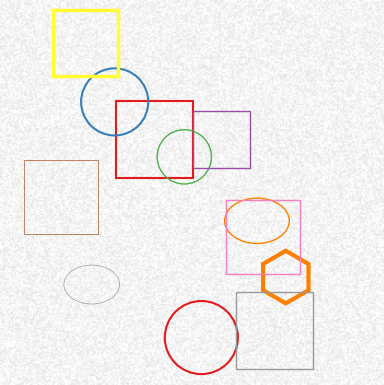[{"shape": "circle", "thickness": 1.5, "radius": 0.47, "center": [0.523, 0.123]}, {"shape": "square", "thickness": 1.5, "radius": 0.5, "center": [0.401, 0.637]}, {"shape": "circle", "thickness": 1.5, "radius": 0.44, "center": [0.298, 0.735]}, {"shape": "circle", "thickness": 1, "radius": 0.35, "center": [0.479, 0.593]}, {"shape": "square", "thickness": 1, "radius": 0.37, "center": [0.575, 0.637]}, {"shape": "hexagon", "thickness": 3, "radius": 0.34, "center": [0.742, 0.28]}, {"shape": "oval", "thickness": 1, "radius": 0.42, "center": [0.667, 0.426]}, {"shape": "square", "thickness": 2.5, "radius": 0.43, "center": [0.222, 0.889]}, {"shape": "square", "thickness": 0.5, "radius": 0.48, "center": [0.159, 0.488]}, {"shape": "square", "thickness": 1, "radius": 0.48, "center": [0.683, 0.384]}, {"shape": "square", "thickness": 1, "radius": 0.5, "center": [0.712, 0.141]}, {"shape": "oval", "thickness": 0.5, "radius": 0.36, "center": [0.238, 0.261]}]